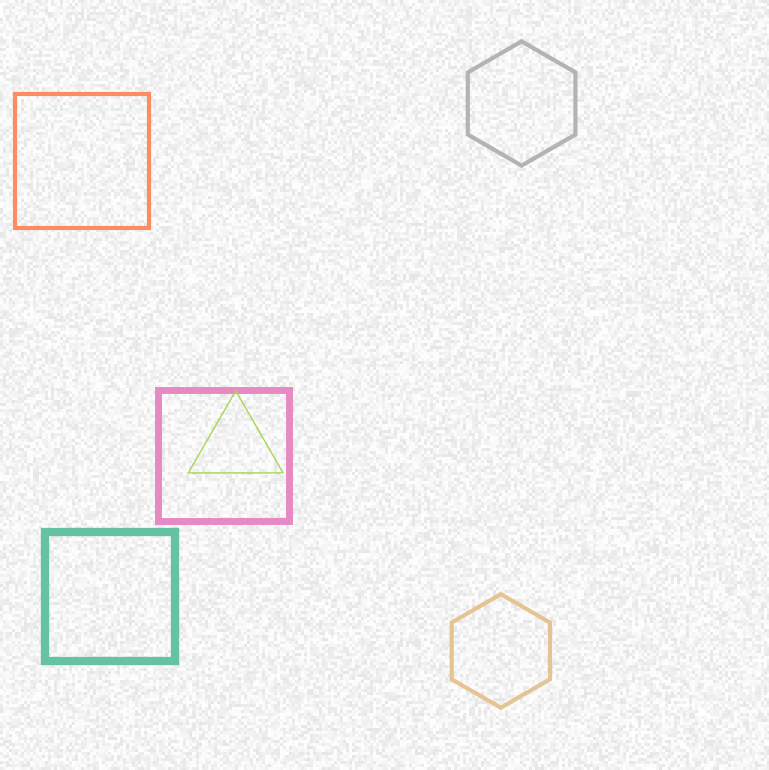[{"shape": "square", "thickness": 3, "radius": 0.42, "center": [0.143, 0.225]}, {"shape": "square", "thickness": 1.5, "radius": 0.44, "center": [0.107, 0.791]}, {"shape": "square", "thickness": 2.5, "radius": 0.42, "center": [0.29, 0.409]}, {"shape": "triangle", "thickness": 0.5, "radius": 0.36, "center": [0.306, 0.421]}, {"shape": "hexagon", "thickness": 1.5, "radius": 0.37, "center": [0.65, 0.155]}, {"shape": "hexagon", "thickness": 1.5, "radius": 0.4, "center": [0.677, 0.866]}]